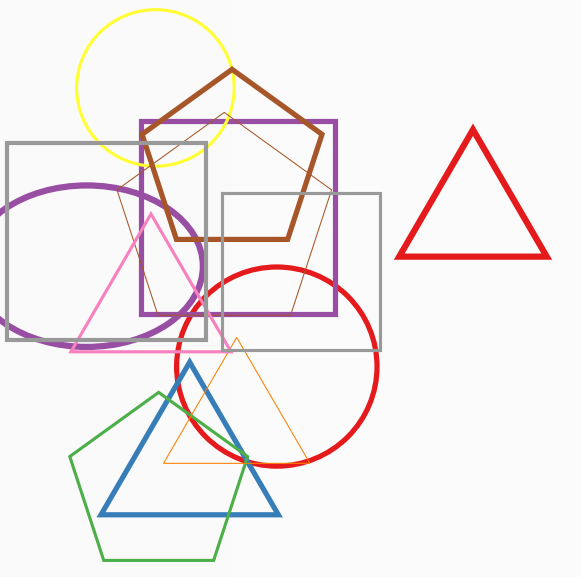[{"shape": "circle", "thickness": 2.5, "radius": 0.86, "center": [0.476, 0.364]}, {"shape": "triangle", "thickness": 3, "radius": 0.73, "center": [0.814, 0.628]}, {"shape": "triangle", "thickness": 2.5, "radius": 0.88, "center": [0.326, 0.196]}, {"shape": "pentagon", "thickness": 1.5, "radius": 0.8, "center": [0.273, 0.159]}, {"shape": "oval", "thickness": 3, "radius": 1.0, "center": [0.149, 0.538]}, {"shape": "square", "thickness": 2.5, "radius": 0.83, "center": [0.41, 0.622]}, {"shape": "triangle", "thickness": 0.5, "radius": 0.73, "center": [0.407, 0.27]}, {"shape": "circle", "thickness": 1.5, "radius": 0.68, "center": [0.267, 0.847]}, {"shape": "pentagon", "thickness": 2.5, "radius": 0.81, "center": [0.399, 0.716]}, {"shape": "pentagon", "thickness": 0.5, "radius": 0.97, "center": [0.386, 0.61]}, {"shape": "triangle", "thickness": 1.5, "radius": 0.8, "center": [0.26, 0.47]}, {"shape": "square", "thickness": 2, "radius": 0.86, "center": [0.182, 0.581]}, {"shape": "square", "thickness": 1.5, "radius": 0.68, "center": [0.518, 0.529]}]